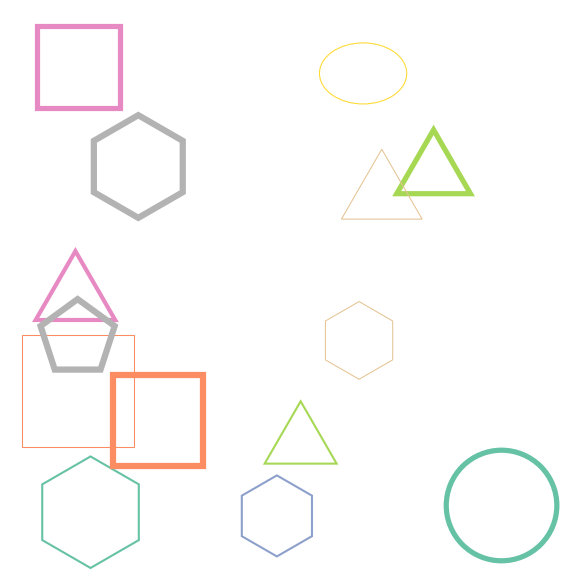[{"shape": "circle", "thickness": 2.5, "radius": 0.48, "center": [0.868, 0.124]}, {"shape": "hexagon", "thickness": 1, "radius": 0.48, "center": [0.157, 0.112]}, {"shape": "square", "thickness": 0.5, "radius": 0.48, "center": [0.135, 0.322]}, {"shape": "square", "thickness": 3, "radius": 0.39, "center": [0.274, 0.271]}, {"shape": "hexagon", "thickness": 1, "radius": 0.35, "center": [0.479, 0.106]}, {"shape": "square", "thickness": 2.5, "radius": 0.36, "center": [0.136, 0.883]}, {"shape": "triangle", "thickness": 2, "radius": 0.4, "center": [0.131, 0.485]}, {"shape": "triangle", "thickness": 2.5, "radius": 0.37, "center": [0.751, 0.701]}, {"shape": "triangle", "thickness": 1, "radius": 0.36, "center": [0.521, 0.232]}, {"shape": "oval", "thickness": 0.5, "radius": 0.38, "center": [0.629, 0.872]}, {"shape": "hexagon", "thickness": 0.5, "radius": 0.34, "center": [0.622, 0.41]}, {"shape": "triangle", "thickness": 0.5, "radius": 0.4, "center": [0.661, 0.66]}, {"shape": "pentagon", "thickness": 3, "radius": 0.34, "center": [0.134, 0.414]}, {"shape": "hexagon", "thickness": 3, "radius": 0.44, "center": [0.239, 0.711]}]